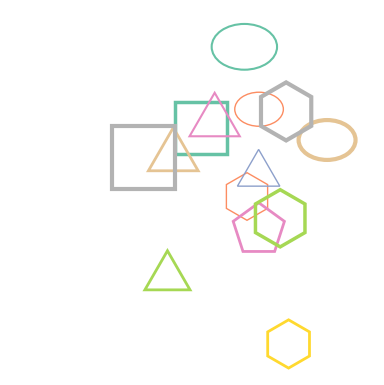[{"shape": "square", "thickness": 2.5, "radius": 0.34, "center": [0.522, 0.668]}, {"shape": "oval", "thickness": 1.5, "radius": 0.42, "center": [0.635, 0.878]}, {"shape": "hexagon", "thickness": 1, "radius": 0.31, "center": [0.642, 0.49]}, {"shape": "oval", "thickness": 1, "radius": 0.32, "center": [0.673, 0.716]}, {"shape": "triangle", "thickness": 1, "radius": 0.32, "center": [0.672, 0.548]}, {"shape": "triangle", "thickness": 1.5, "radius": 0.38, "center": [0.558, 0.684]}, {"shape": "pentagon", "thickness": 2, "radius": 0.35, "center": [0.672, 0.403]}, {"shape": "hexagon", "thickness": 2.5, "radius": 0.37, "center": [0.728, 0.433]}, {"shape": "triangle", "thickness": 2, "radius": 0.34, "center": [0.435, 0.281]}, {"shape": "hexagon", "thickness": 2, "radius": 0.31, "center": [0.75, 0.107]}, {"shape": "oval", "thickness": 3, "radius": 0.37, "center": [0.85, 0.636]}, {"shape": "triangle", "thickness": 2, "radius": 0.37, "center": [0.45, 0.594]}, {"shape": "hexagon", "thickness": 3, "radius": 0.38, "center": [0.743, 0.711]}, {"shape": "square", "thickness": 3, "radius": 0.41, "center": [0.372, 0.591]}]